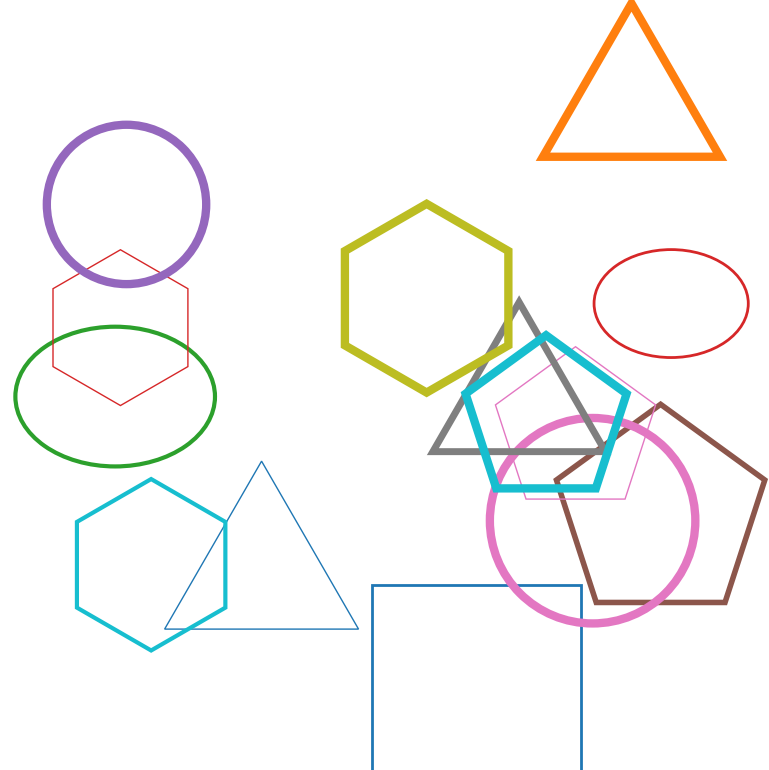[{"shape": "triangle", "thickness": 0.5, "radius": 0.73, "center": [0.34, 0.256]}, {"shape": "square", "thickness": 1, "radius": 0.68, "center": [0.619, 0.104]}, {"shape": "triangle", "thickness": 3, "radius": 0.66, "center": [0.82, 0.863]}, {"shape": "oval", "thickness": 1.5, "radius": 0.65, "center": [0.15, 0.485]}, {"shape": "hexagon", "thickness": 0.5, "radius": 0.51, "center": [0.156, 0.574]}, {"shape": "oval", "thickness": 1, "radius": 0.5, "center": [0.872, 0.606]}, {"shape": "circle", "thickness": 3, "radius": 0.52, "center": [0.164, 0.734]}, {"shape": "pentagon", "thickness": 2, "radius": 0.71, "center": [0.858, 0.333]}, {"shape": "circle", "thickness": 3, "radius": 0.67, "center": [0.77, 0.324]}, {"shape": "pentagon", "thickness": 0.5, "radius": 0.55, "center": [0.747, 0.44]}, {"shape": "triangle", "thickness": 2.5, "radius": 0.65, "center": [0.674, 0.478]}, {"shape": "hexagon", "thickness": 3, "radius": 0.61, "center": [0.554, 0.613]}, {"shape": "hexagon", "thickness": 1.5, "radius": 0.56, "center": [0.196, 0.267]}, {"shape": "pentagon", "thickness": 3, "radius": 0.55, "center": [0.709, 0.455]}]